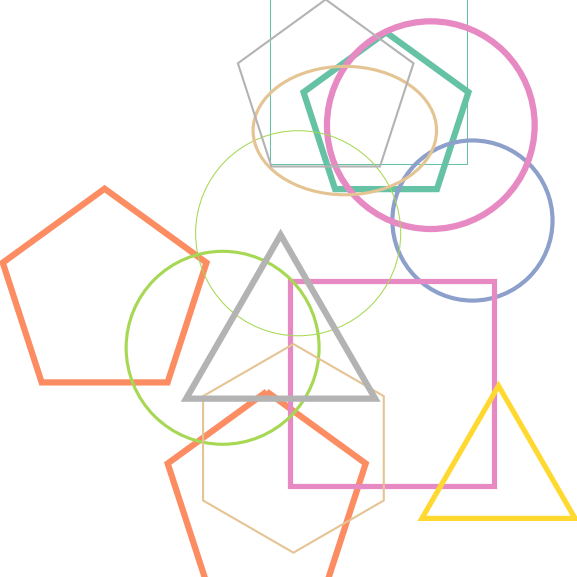[{"shape": "square", "thickness": 0.5, "radius": 0.85, "center": [0.638, 0.885]}, {"shape": "pentagon", "thickness": 3, "radius": 0.75, "center": [0.668, 0.793]}, {"shape": "pentagon", "thickness": 3, "radius": 0.9, "center": [0.462, 0.141]}, {"shape": "pentagon", "thickness": 3, "radius": 0.93, "center": [0.181, 0.487]}, {"shape": "circle", "thickness": 2, "radius": 0.69, "center": [0.818, 0.617]}, {"shape": "square", "thickness": 2.5, "radius": 0.88, "center": [0.679, 0.335]}, {"shape": "circle", "thickness": 3, "radius": 0.9, "center": [0.746, 0.782]}, {"shape": "circle", "thickness": 1.5, "radius": 0.84, "center": [0.385, 0.397]}, {"shape": "circle", "thickness": 0.5, "radius": 0.89, "center": [0.516, 0.595]}, {"shape": "triangle", "thickness": 2.5, "radius": 0.77, "center": [0.863, 0.178]}, {"shape": "hexagon", "thickness": 1, "radius": 0.9, "center": [0.508, 0.223]}, {"shape": "oval", "thickness": 1.5, "radius": 0.79, "center": [0.597, 0.773]}, {"shape": "triangle", "thickness": 3, "radius": 0.95, "center": [0.486, 0.403]}, {"shape": "pentagon", "thickness": 1, "radius": 0.8, "center": [0.564, 0.84]}]